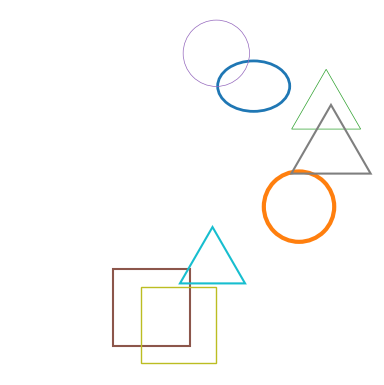[{"shape": "oval", "thickness": 2, "radius": 0.47, "center": [0.659, 0.776]}, {"shape": "circle", "thickness": 3, "radius": 0.46, "center": [0.777, 0.463]}, {"shape": "triangle", "thickness": 0.5, "radius": 0.52, "center": [0.847, 0.716]}, {"shape": "circle", "thickness": 0.5, "radius": 0.43, "center": [0.562, 0.862]}, {"shape": "square", "thickness": 1.5, "radius": 0.5, "center": [0.393, 0.201]}, {"shape": "triangle", "thickness": 1.5, "radius": 0.59, "center": [0.86, 0.609]}, {"shape": "square", "thickness": 1, "radius": 0.49, "center": [0.464, 0.156]}, {"shape": "triangle", "thickness": 1.5, "radius": 0.49, "center": [0.552, 0.313]}]